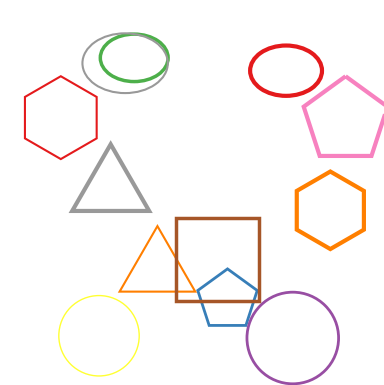[{"shape": "oval", "thickness": 3, "radius": 0.47, "center": [0.743, 0.816]}, {"shape": "hexagon", "thickness": 1.5, "radius": 0.54, "center": [0.158, 0.694]}, {"shape": "pentagon", "thickness": 2, "radius": 0.41, "center": [0.591, 0.22]}, {"shape": "oval", "thickness": 2.5, "radius": 0.44, "center": [0.349, 0.85]}, {"shape": "circle", "thickness": 2, "radius": 0.59, "center": [0.76, 0.122]}, {"shape": "triangle", "thickness": 1.5, "radius": 0.57, "center": [0.409, 0.299]}, {"shape": "hexagon", "thickness": 3, "radius": 0.5, "center": [0.858, 0.454]}, {"shape": "circle", "thickness": 1, "radius": 0.52, "center": [0.257, 0.128]}, {"shape": "square", "thickness": 2.5, "radius": 0.54, "center": [0.565, 0.326]}, {"shape": "pentagon", "thickness": 3, "radius": 0.57, "center": [0.898, 0.687]}, {"shape": "oval", "thickness": 1.5, "radius": 0.55, "center": [0.325, 0.836]}, {"shape": "triangle", "thickness": 3, "radius": 0.58, "center": [0.287, 0.51]}]